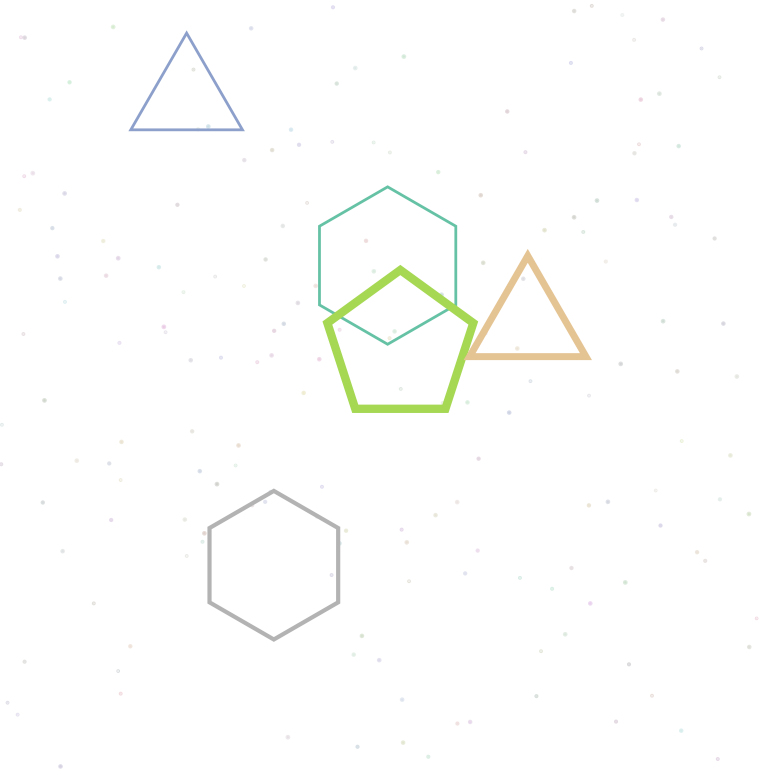[{"shape": "hexagon", "thickness": 1, "radius": 0.51, "center": [0.503, 0.655]}, {"shape": "triangle", "thickness": 1, "radius": 0.42, "center": [0.242, 0.873]}, {"shape": "pentagon", "thickness": 3, "radius": 0.5, "center": [0.52, 0.55]}, {"shape": "triangle", "thickness": 2.5, "radius": 0.44, "center": [0.685, 0.58]}, {"shape": "hexagon", "thickness": 1.5, "radius": 0.48, "center": [0.356, 0.266]}]